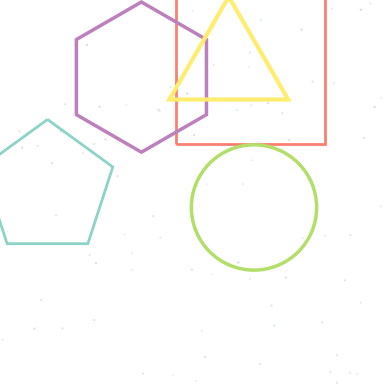[{"shape": "pentagon", "thickness": 2, "radius": 0.89, "center": [0.123, 0.511]}, {"shape": "square", "thickness": 2, "radius": 0.97, "center": [0.651, 0.821]}, {"shape": "circle", "thickness": 2.5, "radius": 0.81, "center": [0.66, 0.461]}, {"shape": "hexagon", "thickness": 2.5, "radius": 0.98, "center": [0.367, 0.8]}, {"shape": "triangle", "thickness": 3, "radius": 0.89, "center": [0.594, 0.831]}]